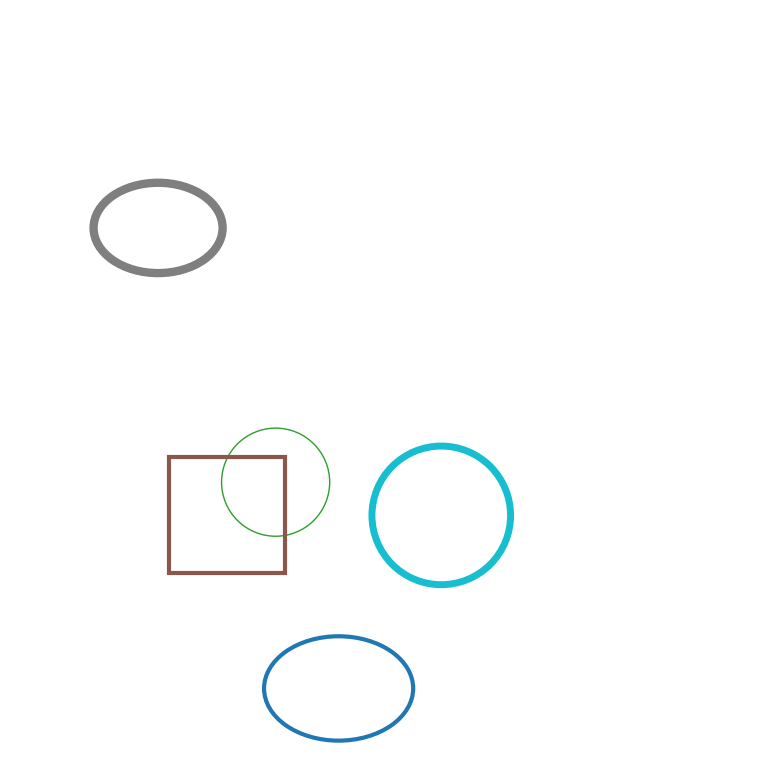[{"shape": "oval", "thickness": 1.5, "radius": 0.48, "center": [0.44, 0.106]}, {"shape": "circle", "thickness": 0.5, "radius": 0.35, "center": [0.358, 0.374]}, {"shape": "square", "thickness": 1.5, "radius": 0.38, "center": [0.295, 0.331]}, {"shape": "oval", "thickness": 3, "radius": 0.42, "center": [0.205, 0.704]}, {"shape": "circle", "thickness": 2.5, "radius": 0.45, "center": [0.573, 0.331]}]